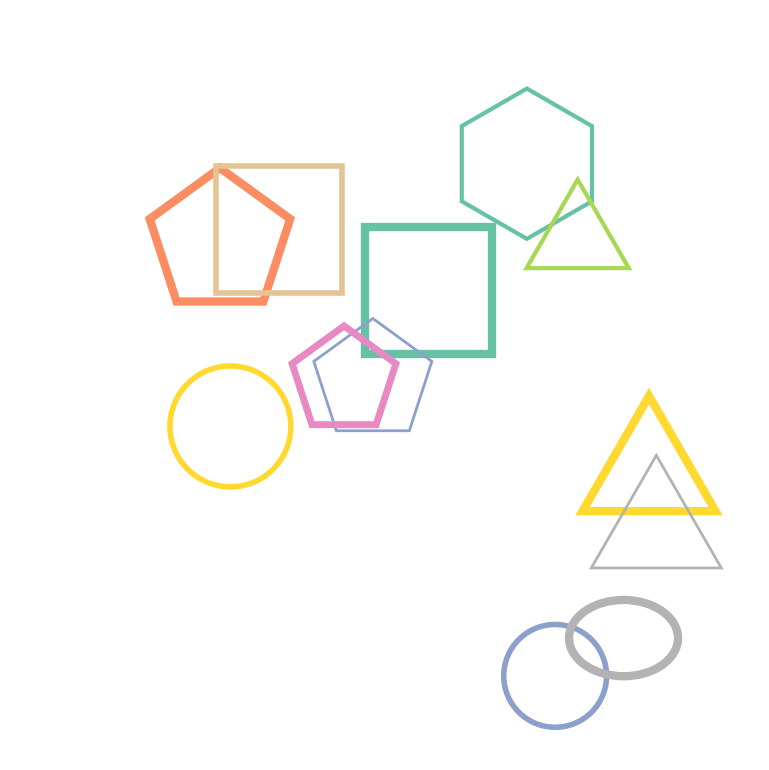[{"shape": "square", "thickness": 3, "radius": 0.41, "center": [0.557, 0.622]}, {"shape": "hexagon", "thickness": 1.5, "radius": 0.49, "center": [0.684, 0.787]}, {"shape": "pentagon", "thickness": 3, "radius": 0.48, "center": [0.286, 0.686]}, {"shape": "pentagon", "thickness": 1, "radius": 0.4, "center": [0.484, 0.506]}, {"shape": "circle", "thickness": 2, "radius": 0.33, "center": [0.721, 0.122]}, {"shape": "pentagon", "thickness": 2.5, "radius": 0.35, "center": [0.447, 0.506]}, {"shape": "triangle", "thickness": 1.5, "radius": 0.38, "center": [0.75, 0.69]}, {"shape": "triangle", "thickness": 3, "radius": 0.5, "center": [0.843, 0.386]}, {"shape": "circle", "thickness": 2, "radius": 0.39, "center": [0.299, 0.446]}, {"shape": "square", "thickness": 2, "radius": 0.41, "center": [0.362, 0.702]}, {"shape": "oval", "thickness": 3, "radius": 0.35, "center": [0.81, 0.171]}, {"shape": "triangle", "thickness": 1, "radius": 0.49, "center": [0.852, 0.311]}]